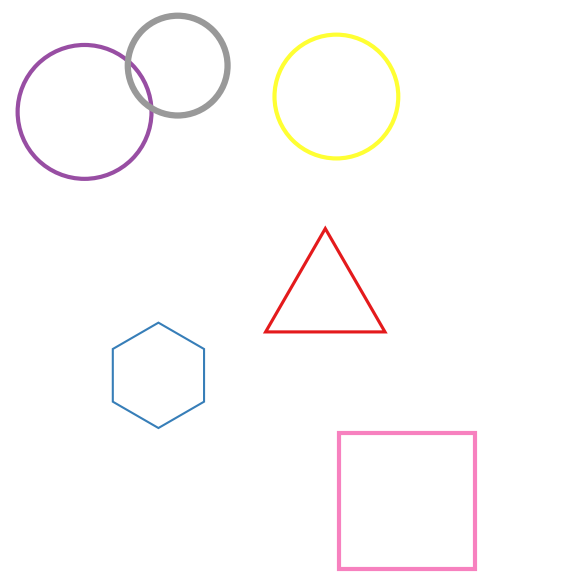[{"shape": "triangle", "thickness": 1.5, "radius": 0.6, "center": [0.563, 0.484]}, {"shape": "hexagon", "thickness": 1, "radius": 0.46, "center": [0.274, 0.349]}, {"shape": "circle", "thickness": 2, "radius": 0.58, "center": [0.146, 0.805]}, {"shape": "circle", "thickness": 2, "radius": 0.54, "center": [0.582, 0.832]}, {"shape": "square", "thickness": 2, "radius": 0.59, "center": [0.705, 0.132]}, {"shape": "circle", "thickness": 3, "radius": 0.43, "center": [0.308, 0.886]}]